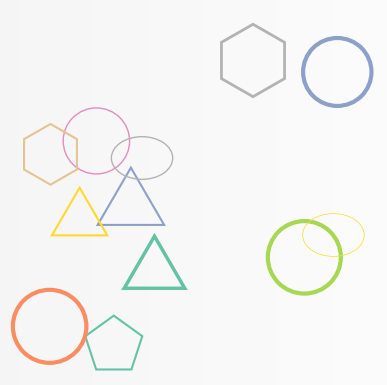[{"shape": "triangle", "thickness": 2.5, "radius": 0.45, "center": [0.399, 0.296]}, {"shape": "pentagon", "thickness": 1.5, "radius": 0.39, "center": [0.294, 0.103]}, {"shape": "circle", "thickness": 3, "radius": 0.47, "center": [0.128, 0.152]}, {"shape": "circle", "thickness": 3, "radius": 0.44, "center": [0.87, 0.813]}, {"shape": "triangle", "thickness": 1.5, "radius": 0.5, "center": [0.338, 0.465]}, {"shape": "circle", "thickness": 1, "radius": 0.43, "center": [0.249, 0.634]}, {"shape": "circle", "thickness": 3, "radius": 0.47, "center": [0.785, 0.332]}, {"shape": "triangle", "thickness": 1.5, "radius": 0.41, "center": [0.205, 0.43]}, {"shape": "oval", "thickness": 0.5, "radius": 0.4, "center": [0.86, 0.39]}, {"shape": "hexagon", "thickness": 1.5, "radius": 0.39, "center": [0.13, 0.599]}, {"shape": "oval", "thickness": 1, "radius": 0.4, "center": [0.367, 0.59]}, {"shape": "hexagon", "thickness": 2, "radius": 0.47, "center": [0.653, 0.843]}]